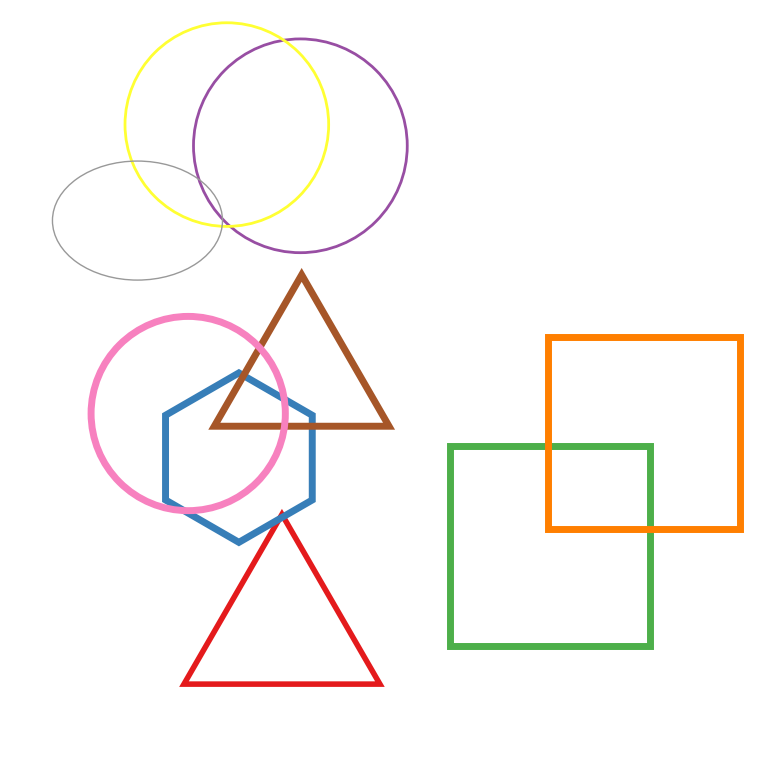[{"shape": "triangle", "thickness": 2, "radius": 0.73, "center": [0.366, 0.185]}, {"shape": "hexagon", "thickness": 2.5, "radius": 0.55, "center": [0.31, 0.406]}, {"shape": "square", "thickness": 2.5, "radius": 0.65, "center": [0.714, 0.291]}, {"shape": "circle", "thickness": 1, "radius": 0.69, "center": [0.39, 0.811]}, {"shape": "square", "thickness": 2.5, "radius": 0.62, "center": [0.836, 0.438]}, {"shape": "circle", "thickness": 1, "radius": 0.66, "center": [0.295, 0.838]}, {"shape": "triangle", "thickness": 2.5, "radius": 0.66, "center": [0.392, 0.512]}, {"shape": "circle", "thickness": 2.5, "radius": 0.63, "center": [0.244, 0.463]}, {"shape": "oval", "thickness": 0.5, "radius": 0.55, "center": [0.179, 0.714]}]